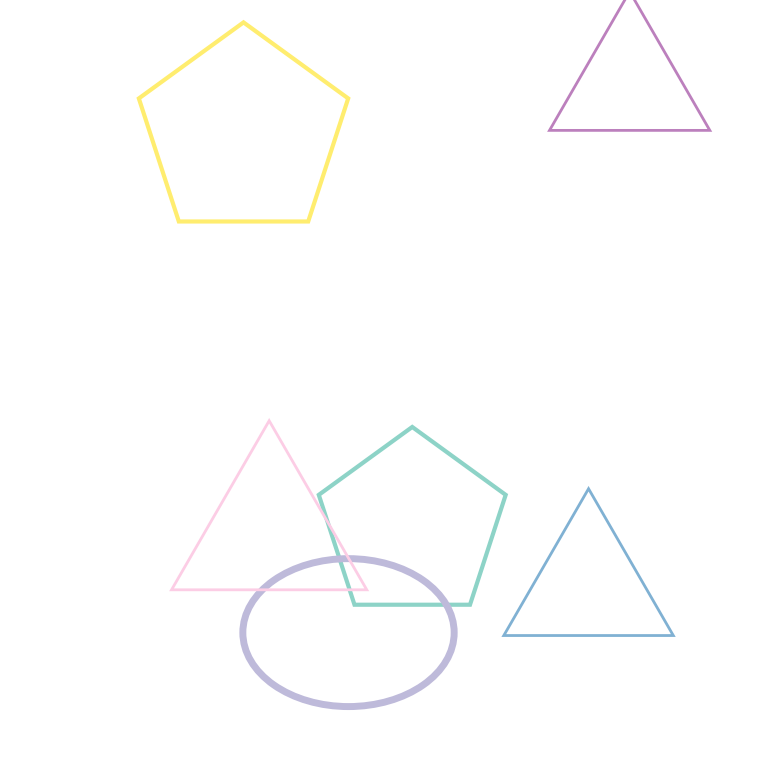[{"shape": "pentagon", "thickness": 1.5, "radius": 0.64, "center": [0.535, 0.318]}, {"shape": "oval", "thickness": 2.5, "radius": 0.69, "center": [0.453, 0.178]}, {"shape": "triangle", "thickness": 1, "radius": 0.64, "center": [0.764, 0.238]}, {"shape": "triangle", "thickness": 1, "radius": 0.73, "center": [0.35, 0.307]}, {"shape": "triangle", "thickness": 1, "radius": 0.6, "center": [0.818, 0.891]}, {"shape": "pentagon", "thickness": 1.5, "radius": 0.71, "center": [0.316, 0.828]}]